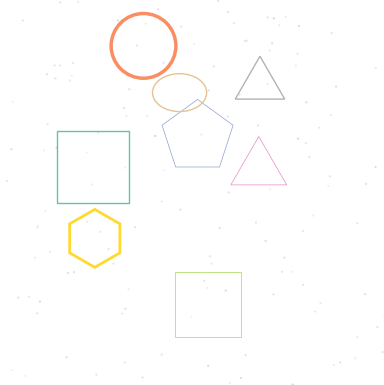[{"shape": "square", "thickness": 1, "radius": 0.47, "center": [0.241, 0.565]}, {"shape": "circle", "thickness": 2.5, "radius": 0.42, "center": [0.373, 0.881]}, {"shape": "pentagon", "thickness": 0.5, "radius": 0.48, "center": [0.513, 0.645]}, {"shape": "triangle", "thickness": 0.5, "radius": 0.42, "center": [0.672, 0.562]}, {"shape": "square", "thickness": 0.5, "radius": 0.43, "center": [0.54, 0.209]}, {"shape": "hexagon", "thickness": 2, "radius": 0.38, "center": [0.246, 0.381]}, {"shape": "oval", "thickness": 1, "radius": 0.35, "center": [0.466, 0.759]}, {"shape": "triangle", "thickness": 1, "radius": 0.37, "center": [0.675, 0.78]}]